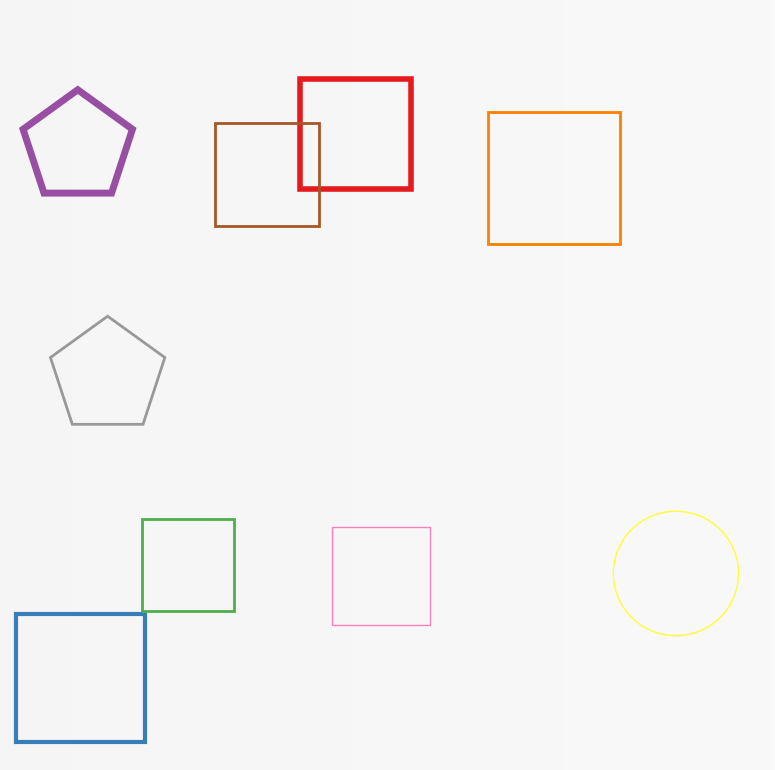[{"shape": "square", "thickness": 2, "radius": 0.36, "center": [0.459, 0.826]}, {"shape": "square", "thickness": 1.5, "radius": 0.42, "center": [0.104, 0.119]}, {"shape": "square", "thickness": 1, "radius": 0.3, "center": [0.243, 0.267]}, {"shape": "pentagon", "thickness": 2.5, "radius": 0.37, "center": [0.1, 0.809]}, {"shape": "square", "thickness": 1, "radius": 0.43, "center": [0.715, 0.769]}, {"shape": "circle", "thickness": 0.5, "radius": 0.4, "center": [0.872, 0.255]}, {"shape": "square", "thickness": 1, "radius": 0.34, "center": [0.345, 0.773]}, {"shape": "square", "thickness": 0.5, "radius": 0.32, "center": [0.492, 0.252]}, {"shape": "pentagon", "thickness": 1, "radius": 0.39, "center": [0.139, 0.512]}]